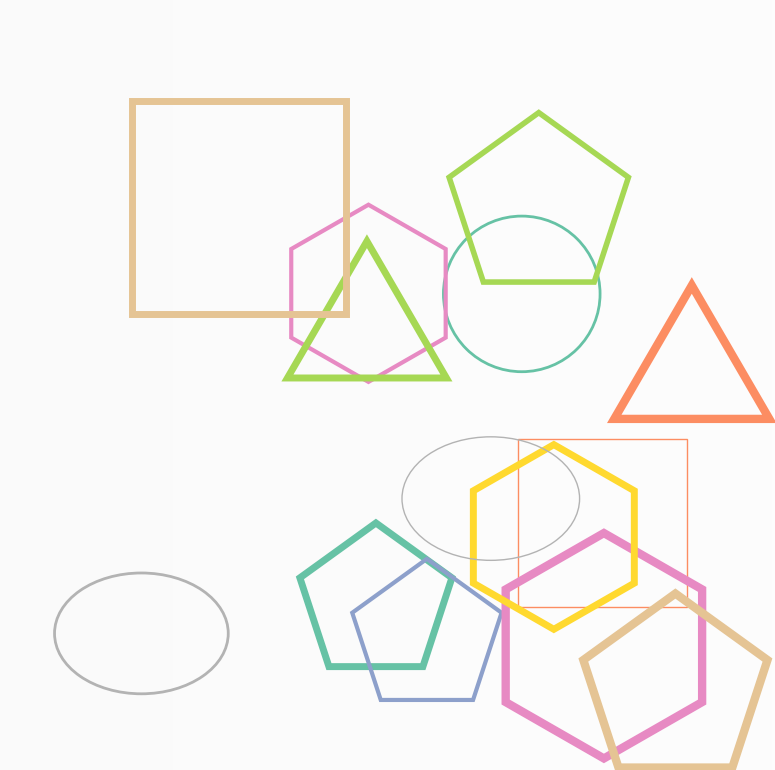[{"shape": "pentagon", "thickness": 2.5, "radius": 0.52, "center": [0.485, 0.218]}, {"shape": "circle", "thickness": 1, "radius": 0.51, "center": [0.673, 0.618]}, {"shape": "square", "thickness": 0.5, "radius": 0.54, "center": [0.777, 0.32]}, {"shape": "triangle", "thickness": 3, "radius": 0.58, "center": [0.893, 0.514]}, {"shape": "pentagon", "thickness": 1.5, "radius": 0.51, "center": [0.551, 0.173]}, {"shape": "hexagon", "thickness": 3, "radius": 0.73, "center": [0.779, 0.161]}, {"shape": "hexagon", "thickness": 1.5, "radius": 0.58, "center": [0.475, 0.619]}, {"shape": "triangle", "thickness": 2.5, "radius": 0.59, "center": [0.473, 0.568]}, {"shape": "pentagon", "thickness": 2, "radius": 0.61, "center": [0.695, 0.732]}, {"shape": "hexagon", "thickness": 2.5, "radius": 0.6, "center": [0.715, 0.303]}, {"shape": "pentagon", "thickness": 3, "radius": 0.62, "center": [0.871, 0.104]}, {"shape": "square", "thickness": 2.5, "radius": 0.69, "center": [0.308, 0.731]}, {"shape": "oval", "thickness": 0.5, "radius": 0.57, "center": [0.633, 0.352]}, {"shape": "oval", "thickness": 1, "radius": 0.56, "center": [0.182, 0.177]}]